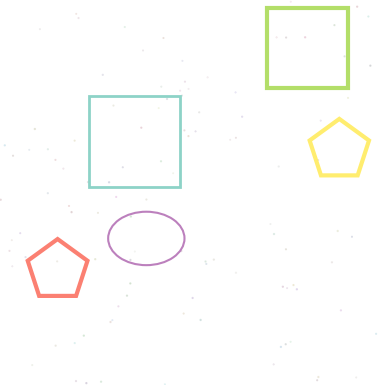[{"shape": "square", "thickness": 2, "radius": 0.59, "center": [0.349, 0.632]}, {"shape": "pentagon", "thickness": 3, "radius": 0.41, "center": [0.15, 0.297]}, {"shape": "square", "thickness": 3, "radius": 0.52, "center": [0.799, 0.876]}, {"shape": "oval", "thickness": 1.5, "radius": 0.5, "center": [0.38, 0.381]}, {"shape": "pentagon", "thickness": 3, "radius": 0.41, "center": [0.881, 0.61]}]